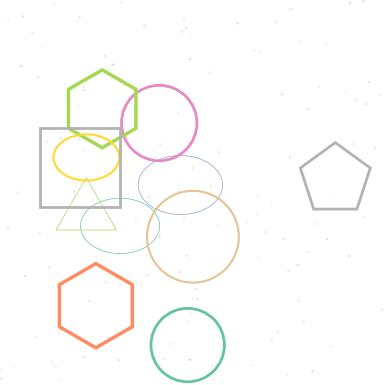[{"shape": "circle", "thickness": 2, "radius": 0.48, "center": [0.487, 0.104]}, {"shape": "oval", "thickness": 0.5, "radius": 0.51, "center": [0.312, 0.413]}, {"shape": "hexagon", "thickness": 2.5, "radius": 0.55, "center": [0.249, 0.206]}, {"shape": "oval", "thickness": 0.5, "radius": 0.55, "center": [0.469, 0.519]}, {"shape": "circle", "thickness": 2, "radius": 0.49, "center": [0.414, 0.68]}, {"shape": "hexagon", "thickness": 2.5, "radius": 0.51, "center": [0.265, 0.717]}, {"shape": "triangle", "thickness": 0.5, "radius": 0.45, "center": [0.224, 0.448]}, {"shape": "oval", "thickness": 1.5, "radius": 0.43, "center": [0.225, 0.591]}, {"shape": "circle", "thickness": 1.5, "radius": 0.6, "center": [0.501, 0.385]}, {"shape": "pentagon", "thickness": 2, "radius": 0.48, "center": [0.871, 0.534]}, {"shape": "square", "thickness": 2, "radius": 0.52, "center": [0.208, 0.564]}]